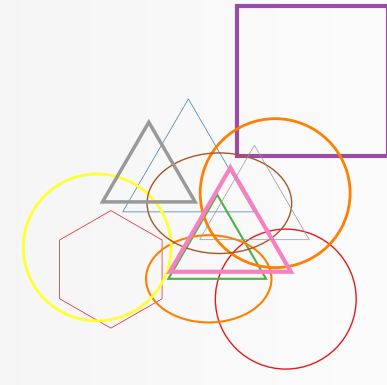[{"shape": "circle", "thickness": 1, "radius": 0.91, "center": [0.737, 0.223]}, {"shape": "hexagon", "thickness": 0.5, "radius": 0.76, "center": [0.286, 0.3]}, {"shape": "triangle", "thickness": 0.5, "radius": 0.98, "center": [0.486, 0.547]}, {"shape": "triangle", "thickness": 1.5, "radius": 0.73, "center": [0.561, 0.349]}, {"shape": "square", "thickness": 3, "radius": 0.97, "center": [0.806, 0.789]}, {"shape": "oval", "thickness": 1.5, "radius": 0.81, "center": [0.539, 0.276]}, {"shape": "circle", "thickness": 2, "radius": 0.97, "center": [0.71, 0.498]}, {"shape": "circle", "thickness": 2, "radius": 0.95, "center": [0.251, 0.357]}, {"shape": "oval", "thickness": 1, "radius": 0.93, "center": [0.566, 0.472]}, {"shape": "triangle", "thickness": 3, "radius": 0.9, "center": [0.594, 0.384]}, {"shape": "triangle", "thickness": 2.5, "radius": 0.69, "center": [0.384, 0.545]}, {"shape": "triangle", "thickness": 0.5, "radius": 0.82, "center": [0.657, 0.459]}]